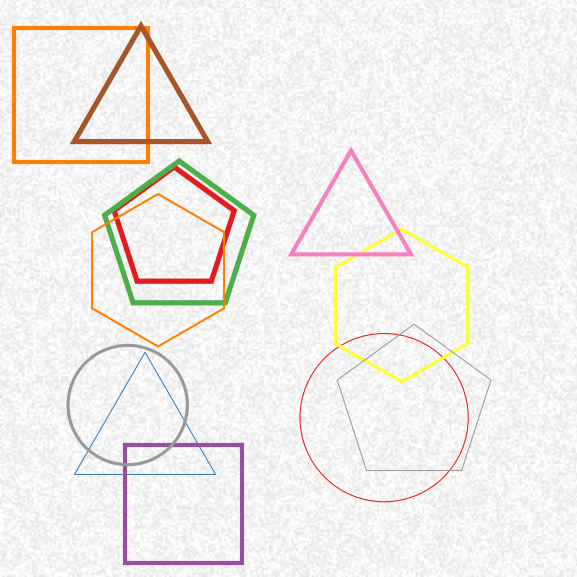[{"shape": "circle", "thickness": 0.5, "radius": 0.73, "center": [0.665, 0.276]}, {"shape": "pentagon", "thickness": 2.5, "radius": 0.55, "center": [0.302, 0.601]}, {"shape": "triangle", "thickness": 0.5, "radius": 0.71, "center": [0.251, 0.248]}, {"shape": "pentagon", "thickness": 2.5, "radius": 0.68, "center": [0.31, 0.585]}, {"shape": "square", "thickness": 2, "radius": 0.51, "center": [0.318, 0.126]}, {"shape": "square", "thickness": 2, "radius": 0.58, "center": [0.141, 0.835]}, {"shape": "hexagon", "thickness": 1, "radius": 0.66, "center": [0.274, 0.531]}, {"shape": "hexagon", "thickness": 1.5, "radius": 0.66, "center": [0.695, 0.47]}, {"shape": "triangle", "thickness": 2.5, "radius": 0.67, "center": [0.244, 0.821]}, {"shape": "triangle", "thickness": 2, "radius": 0.6, "center": [0.608, 0.619]}, {"shape": "pentagon", "thickness": 0.5, "radius": 0.7, "center": [0.717, 0.298]}, {"shape": "circle", "thickness": 1.5, "radius": 0.52, "center": [0.221, 0.298]}]